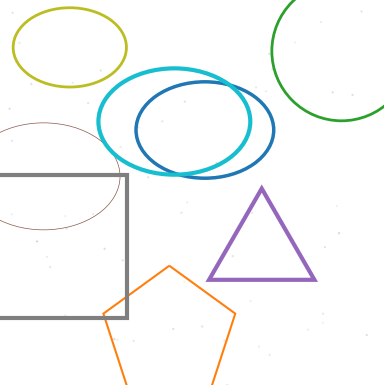[{"shape": "oval", "thickness": 2.5, "radius": 0.89, "center": [0.532, 0.662]}, {"shape": "pentagon", "thickness": 1.5, "radius": 0.9, "center": [0.44, 0.13]}, {"shape": "circle", "thickness": 2, "radius": 0.91, "center": [0.887, 0.867]}, {"shape": "triangle", "thickness": 3, "radius": 0.79, "center": [0.68, 0.352]}, {"shape": "oval", "thickness": 0.5, "radius": 0.99, "center": [0.113, 0.542]}, {"shape": "square", "thickness": 3, "radius": 0.93, "center": [0.146, 0.359]}, {"shape": "oval", "thickness": 2, "radius": 0.74, "center": [0.181, 0.877]}, {"shape": "oval", "thickness": 3, "radius": 0.99, "center": [0.453, 0.684]}]